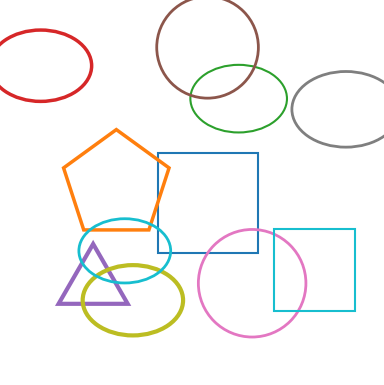[{"shape": "square", "thickness": 1.5, "radius": 0.65, "center": [0.54, 0.472]}, {"shape": "pentagon", "thickness": 2.5, "radius": 0.72, "center": [0.302, 0.519]}, {"shape": "oval", "thickness": 1.5, "radius": 0.63, "center": [0.62, 0.744]}, {"shape": "oval", "thickness": 2.5, "radius": 0.66, "center": [0.106, 0.829]}, {"shape": "triangle", "thickness": 3, "radius": 0.52, "center": [0.242, 0.263]}, {"shape": "circle", "thickness": 2, "radius": 0.66, "center": [0.539, 0.877]}, {"shape": "circle", "thickness": 2, "radius": 0.7, "center": [0.655, 0.264]}, {"shape": "oval", "thickness": 2, "radius": 0.7, "center": [0.899, 0.716]}, {"shape": "oval", "thickness": 3, "radius": 0.65, "center": [0.345, 0.22]}, {"shape": "oval", "thickness": 2, "radius": 0.6, "center": [0.324, 0.348]}, {"shape": "square", "thickness": 1.5, "radius": 0.53, "center": [0.817, 0.299]}]